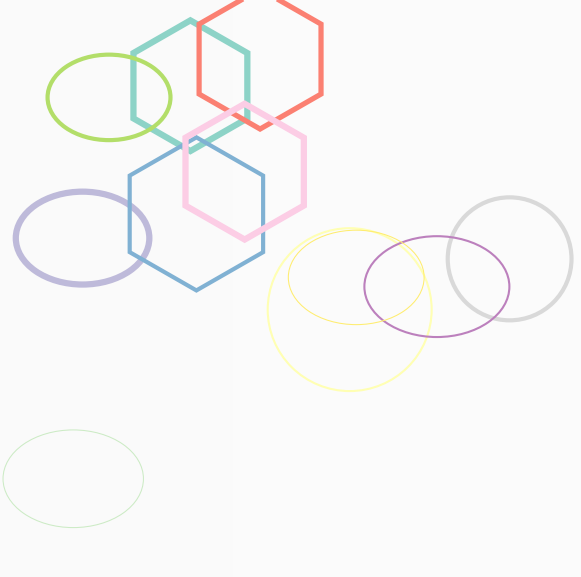[{"shape": "hexagon", "thickness": 3, "radius": 0.57, "center": [0.328, 0.851]}, {"shape": "circle", "thickness": 1, "radius": 0.71, "center": [0.602, 0.463]}, {"shape": "oval", "thickness": 3, "radius": 0.57, "center": [0.142, 0.587]}, {"shape": "hexagon", "thickness": 2.5, "radius": 0.61, "center": [0.447, 0.897]}, {"shape": "hexagon", "thickness": 2, "radius": 0.66, "center": [0.338, 0.629]}, {"shape": "oval", "thickness": 2, "radius": 0.53, "center": [0.188, 0.83]}, {"shape": "hexagon", "thickness": 3, "radius": 0.59, "center": [0.421, 0.702]}, {"shape": "circle", "thickness": 2, "radius": 0.53, "center": [0.877, 0.551]}, {"shape": "oval", "thickness": 1, "radius": 0.62, "center": [0.752, 0.503]}, {"shape": "oval", "thickness": 0.5, "radius": 0.6, "center": [0.126, 0.17]}, {"shape": "oval", "thickness": 0.5, "radius": 0.58, "center": [0.613, 0.519]}]